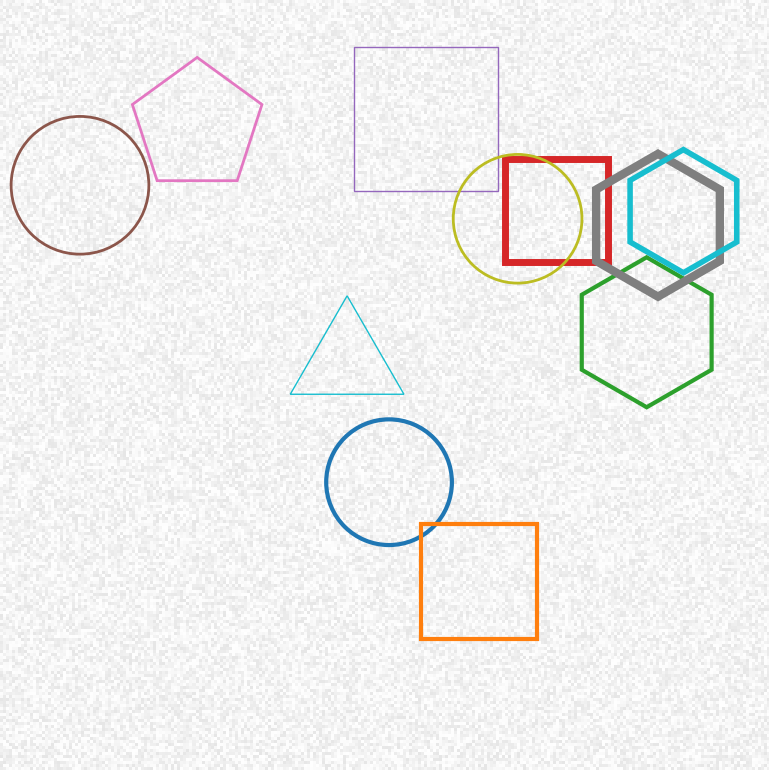[{"shape": "circle", "thickness": 1.5, "radius": 0.41, "center": [0.505, 0.374]}, {"shape": "square", "thickness": 1.5, "radius": 0.38, "center": [0.622, 0.245]}, {"shape": "hexagon", "thickness": 1.5, "radius": 0.49, "center": [0.84, 0.569]}, {"shape": "square", "thickness": 2.5, "radius": 0.33, "center": [0.723, 0.727]}, {"shape": "square", "thickness": 0.5, "radius": 0.47, "center": [0.553, 0.845]}, {"shape": "circle", "thickness": 1, "radius": 0.45, "center": [0.104, 0.759]}, {"shape": "pentagon", "thickness": 1, "radius": 0.44, "center": [0.256, 0.837]}, {"shape": "hexagon", "thickness": 3, "radius": 0.46, "center": [0.855, 0.707]}, {"shape": "circle", "thickness": 1, "radius": 0.42, "center": [0.672, 0.716]}, {"shape": "triangle", "thickness": 0.5, "radius": 0.43, "center": [0.451, 0.531]}, {"shape": "hexagon", "thickness": 2, "radius": 0.4, "center": [0.888, 0.726]}]